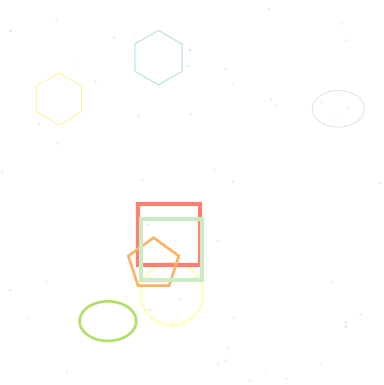[{"shape": "hexagon", "thickness": 0.5, "radius": 0.35, "center": [0.412, 0.85]}, {"shape": "circle", "thickness": 1.5, "radius": 0.41, "center": [0.447, 0.236]}, {"shape": "square", "thickness": 3, "radius": 0.4, "center": [0.439, 0.391]}, {"shape": "pentagon", "thickness": 2, "radius": 0.34, "center": [0.399, 0.314]}, {"shape": "oval", "thickness": 2, "radius": 0.37, "center": [0.28, 0.166]}, {"shape": "oval", "thickness": 0.5, "radius": 0.34, "center": [0.879, 0.717]}, {"shape": "square", "thickness": 3, "radius": 0.4, "center": [0.445, 0.353]}, {"shape": "hexagon", "thickness": 0.5, "radius": 0.34, "center": [0.153, 0.743]}]